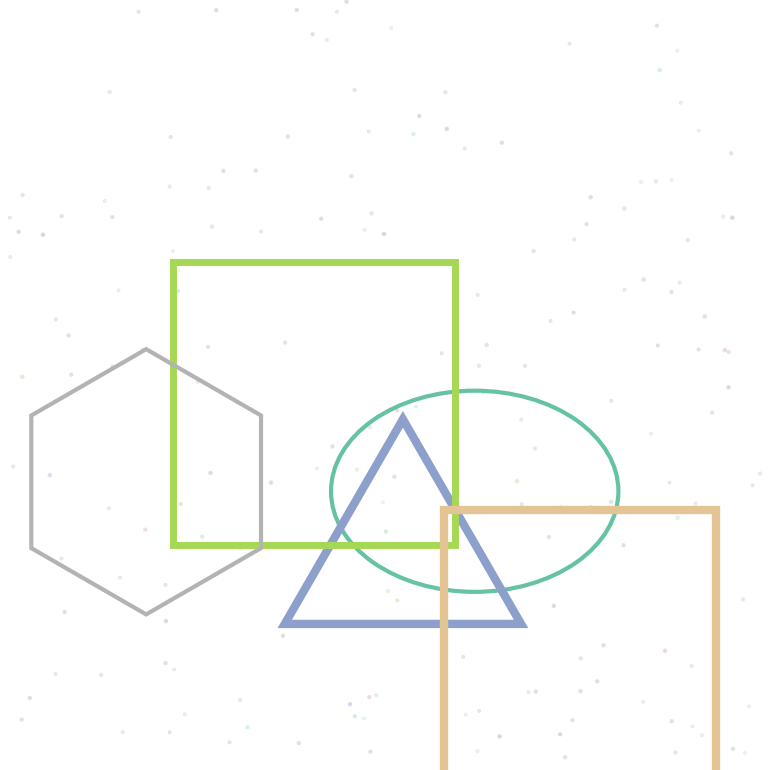[{"shape": "oval", "thickness": 1.5, "radius": 0.93, "center": [0.617, 0.362]}, {"shape": "triangle", "thickness": 3, "radius": 0.89, "center": [0.523, 0.278]}, {"shape": "square", "thickness": 2.5, "radius": 0.92, "center": [0.408, 0.476]}, {"shape": "square", "thickness": 3, "radius": 0.88, "center": [0.753, 0.161]}, {"shape": "hexagon", "thickness": 1.5, "radius": 0.86, "center": [0.19, 0.374]}]